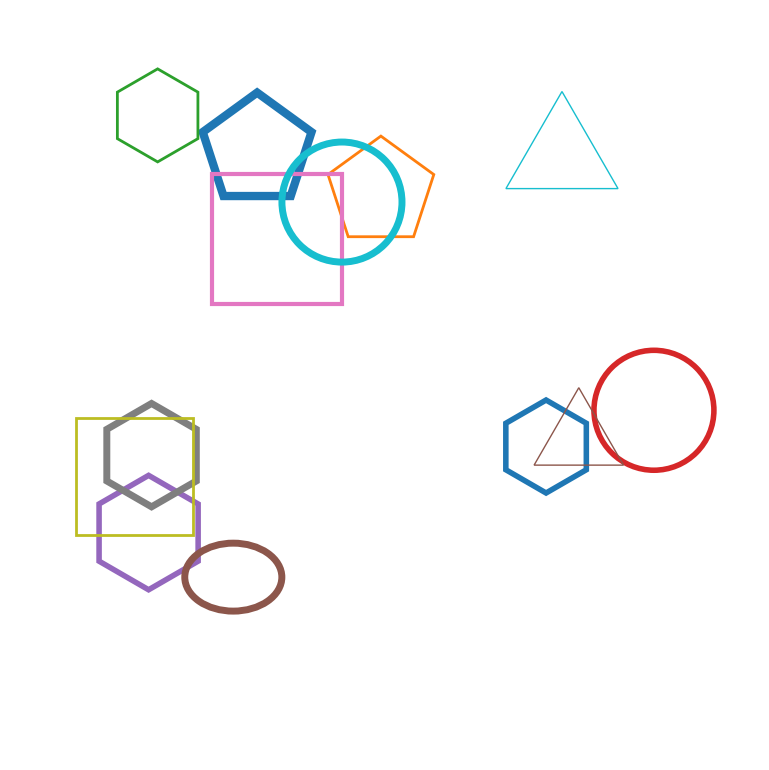[{"shape": "hexagon", "thickness": 2, "radius": 0.3, "center": [0.709, 0.42]}, {"shape": "pentagon", "thickness": 3, "radius": 0.37, "center": [0.334, 0.805]}, {"shape": "pentagon", "thickness": 1, "radius": 0.36, "center": [0.495, 0.751]}, {"shape": "hexagon", "thickness": 1, "radius": 0.3, "center": [0.205, 0.85]}, {"shape": "circle", "thickness": 2, "radius": 0.39, "center": [0.849, 0.467]}, {"shape": "hexagon", "thickness": 2, "radius": 0.37, "center": [0.193, 0.308]}, {"shape": "oval", "thickness": 2.5, "radius": 0.32, "center": [0.303, 0.25]}, {"shape": "triangle", "thickness": 0.5, "radius": 0.34, "center": [0.752, 0.429]}, {"shape": "square", "thickness": 1.5, "radius": 0.42, "center": [0.36, 0.69]}, {"shape": "hexagon", "thickness": 2.5, "radius": 0.34, "center": [0.197, 0.409]}, {"shape": "square", "thickness": 1, "radius": 0.38, "center": [0.175, 0.381]}, {"shape": "circle", "thickness": 2.5, "radius": 0.39, "center": [0.444, 0.738]}, {"shape": "triangle", "thickness": 0.5, "radius": 0.42, "center": [0.73, 0.797]}]